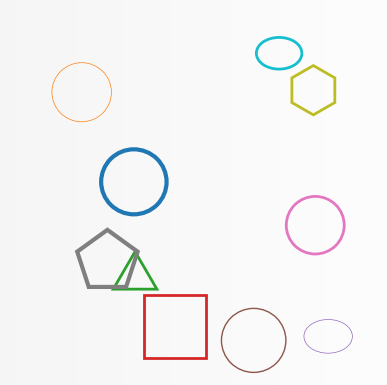[{"shape": "circle", "thickness": 3, "radius": 0.42, "center": [0.345, 0.528]}, {"shape": "circle", "thickness": 0.5, "radius": 0.38, "center": [0.211, 0.76]}, {"shape": "triangle", "thickness": 2, "radius": 0.33, "center": [0.349, 0.281]}, {"shape": "square", "thickness": 2, "radius": 0.41, "center": [0.452, 0.152]}, {"shape": "oval", "thickness": 0.5, "radius": 0.31, "center": [0.847, 0.126]}, {"shape": "circle", "thickness": 1, "radius": 0.42, "center": [0.655, 0.116]}, {"shape": "circle", "thickness": 2, "radius": 0.37, "center": [0.814, 0.415]}, {"shape": "pentagon", "thickness": 3, "radius": 0.41, "center": [0.277, 0.321]}, {"shape": "hexagon", "thickness": 2, "radius": 0.32, "center": [0.809, 0.766]}, {"shape": "oval", "thickness": 2, "radius": 0.29, "center": [0.72, 0.862]}]